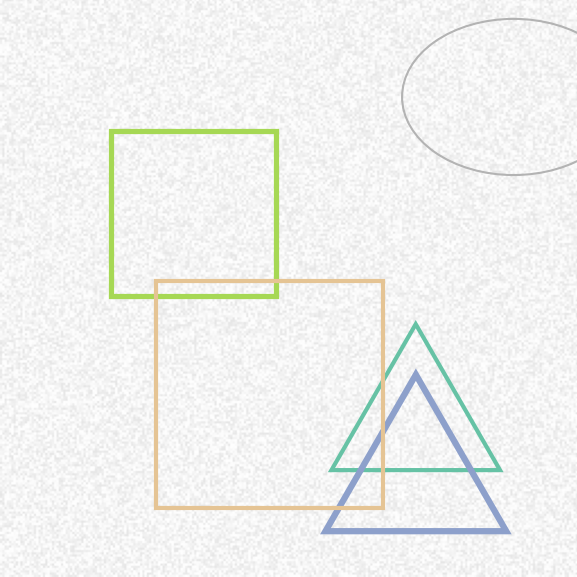[{"shape": "triangle", "thickness": 2, "radius": 0.84, "center": [0.72, 0.269]}, {"shape": "triangle", "thickness": 3, "radius": 0.9, "center": [0.72, 0.17]}, {"shape": "square", "thickness": 2.5, "radius": 0.71, "center": [0.336, 0.629]}, {"shape": "square", "thickness": 2, "radius": 0.98, "center": [0.467, 0.316]}, {"shape": "oval", "thickness": 1, "radius": 0.97, "center": [0.889, 0.831]}]